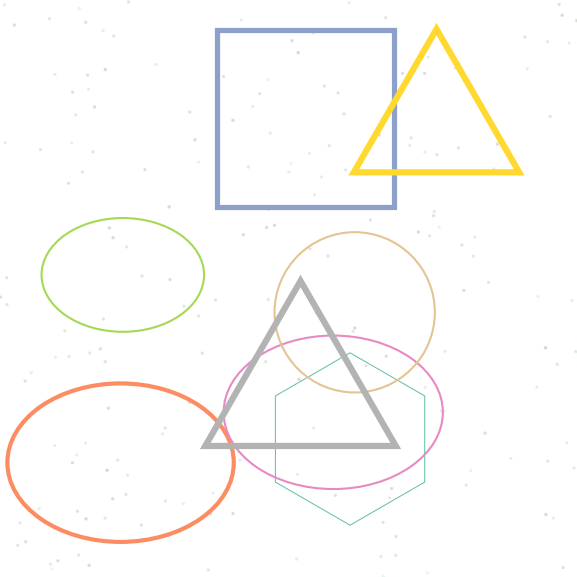[{"shape": "hexagon", "thickness": 0.5, "radius": 0.75, "center": [0.606, 0.239]}, {"shape": "oval", "thickness": 2, "radius": 0.98, "center": [0.209, 0.198]}, {"shape": "square", "thickness": 2.5, "radius": 0.77, "center": [0.529, 0.794]}, {"shape": "oval", "thickness": 1, "radius": 0.95, "center": [0.577, 0.285]}, {"shape": "oval", "thickness": 1, "radius": 0.7, "center": [0.213, 0.523]}, {"shape": "triangle", "thickness": 3, "radius": 0.83, "center": [0.756, 0.783]}, {"shape": "circle", "thickness": 1, "radius": 0.69, "center": [0.614, 0.458]}, {"shape": "triangle", "thickness": 3, "radius": 0.95, "center": [0.52, 0.322]}]